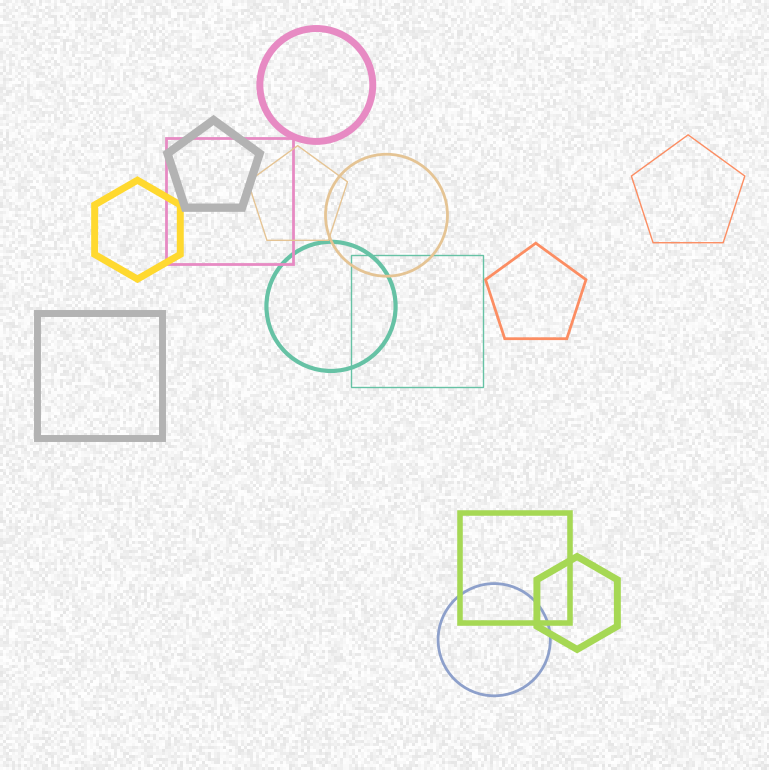[{"shape": "square", "thickness": 0.5, "radius": 0.43, "center": [0.541, 0.583]}, {"shape": "circle", "thickness": 1.5, "radius": 0.42, "center": [0.43, 0.602]}, {"shape": "pentagon", "thickness": 0.5, "radius": 0.39, "center": [0.894, 0.747]}, {"shape": "pentagon", "thickness": 1, "radius": 0.34, "center": [0.696, 0.616]}, {"shape": "circle", "thickness": 1, "radius": 0.36, "center": [0.642, 0.169]}, {"shape": "circle", "thickness": 2.5, "radius": 0.37, "center": [0.411, 0.89]}, {"shape": "square", "thickness": 1, "radius": 0.41, "center": [0.299, 0.739]}, {"shape": "hexagon", "thickness": 2.5, "radius": 0.3, "center": [0.75, 0.217]}, {"shape": "square", "thickness": 2, "radius": 0.36, "center": [0.668, 0.262]}, {"shape": "hexagon", "thickness": 2.5, "radius": 0.32, "center": [0.179, 0.702]}, {"shape": "circle", "thickness": 1, "radius": 0.4, "center": [0.502, 0.72]}, {"shape": "pentagon", "thickness": 0.5, "radius": 0.34, "center": [0.387, 0.743]}, {"shape": "square", "thickness": 2.5, "radius": 0.41, "center": [0.129, 0.513]}, {"shape": "pentagon", "thickness": 3, "radius": 0.31, "center": [0.277, 0.781]}]